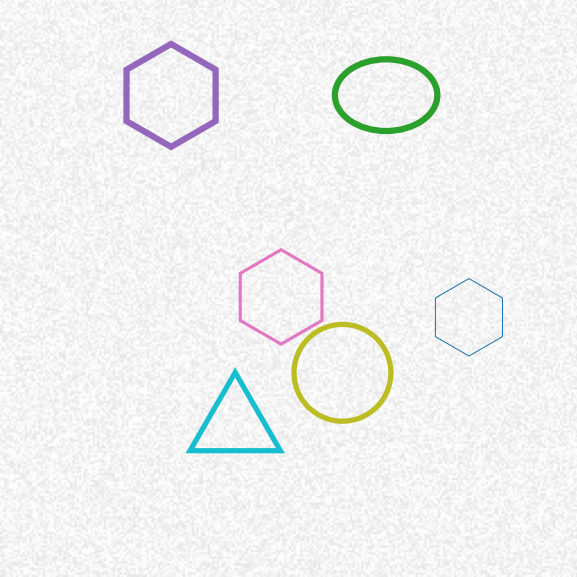[{"shape": "hexagon", "thickness": 0.5, "radius": 0.34, "center": [0.812, 0.45]}, {"shape": "oval", "thickness": 3, "radius": 0.44, "center": [0.669, 0.834]}, {"shape": "hexagon", "thickness": 3, "radius": 0.45, "center": [0.296, 0.834]}, {"shape": "hexagon", "thickness": 1.5, "radius": 0.41, "center": [0.487, 0.485]}, {"shape": "circle", "thickness": 2.5, "radius": 0.42, "center": [0.593, 0.354]}, {"shape": "triangle", "thickness": 2.5, "radius": 0.45, "center": [0.407, 0.264]}]